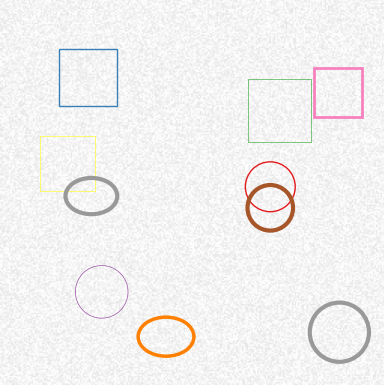[{"shape": "circle", "thickness": 1, "radius": 0.32, "center": [0.702, 0.515]}, {"shape": "square", "thickness": 1, "radius": 0.37, "center": [0.228, 0.798]}, {"shape": "square", "thickness": 0.5, "radius": 0.41, "center": [0.725, 0.713]}, {"shape": "circle", "thickness": 0.5, "radius": 0.34, "center": [0.264, 0.242]}, {"shape": "oval", "thickness": 2.5, "radius": 0.36, "center": [0.431, 0.126]}, {"shape": "square", "thickness": 0.5, "radius": 0.36, "center": [0.175, 0.577]}, {"shape": "circle", "thickness": 3, "radius": 0.3, "center": [0.702, 0.46]}, {"shape": "square", "thickness": 2, "radius": 0.31, "center": [0.877, 0.76]}, {"shape": "oval", "thickness": 3, "radius": 0.34, "center": [0.237, 0.491]}, {"shape": "circle", "thickness": 3, "radius": 0.38, "center": [0.881, 0.137]}]